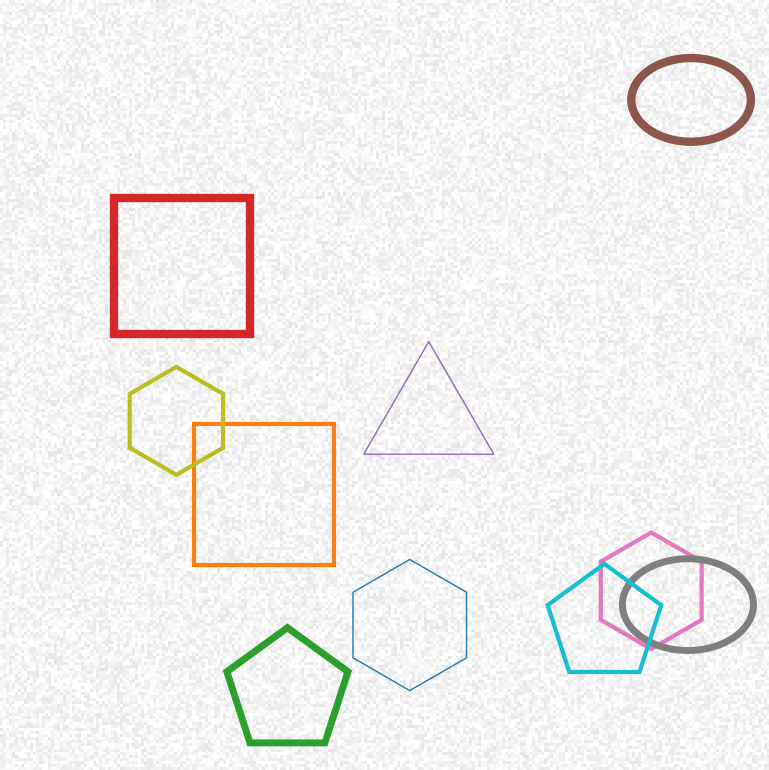[{"shape": "hexagon", "thickness": 0.5, "radius": 0.43, "center": [0.532, 0.188]}, {"shape": "square", "thickness": 1.5, "radius": 0.46, "center": [0.343, 0.358]}, {"shape": "pentagon", "thickness": 2.5, "radius": 0.41, "center": [0.373, 0.102]}, {"shape": "square", "thickness": 3, "radius": 0.44, "center": [0.236, 0.655]}, {"shape": "triangle", "thickness": 0.5, "radius": 0.49, "center": [0.557, 0.459]}, {"shape": "oval", "thickness": 3, "radius": 0.39, "center": [0.898, 0.87]}, {"shape": "hexagon", "thickness": 1.5, "radius": 0.38, "center": [0.846, 0.233]}, {"shape": "oval", "thickness": 2.5, "radius": 0.43, "center": [0.893, 0.215]}, {"shape": "hexagon", "thickness": 1.5, "radius": 0.35, "center": [0.229, 0.453]}, {"shape": "pentagon", "thickness": 1.5, "radius": 0.39, "center": [0.785, 0.19]}]